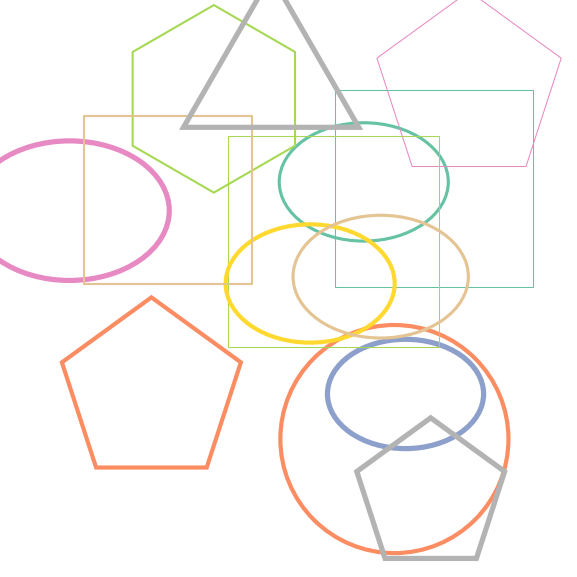[{"shape": "oval", "thickness": 1.5, "radius": 0.73, "center": [0.63, 0.684]}, {"shape": "square", "thickness": 0.5, "radius": 0.85, "center": [0.751, 0.672]}, {"shape": "pentagon", "thickness": 2, "radius": 0.81, "center": [0.262, 0.321]}, {"shape": "circle", "thickness": 2, "radius": 0.99, "center": [0.683, 0.239]}, {"shape": "oval", "thickness": 2.5, "radius": 0.68, "center": [0.702, 0.317]}, {"shape": "oval", "thickness": 2.5, "radius": 0.86, "center": [0.12, 0.634]}, {"shape": "pentagon", "thickness": 0.5, "radius": 0.84, "center": [0.812, 0.847]}, {"shape": "hexagon", "thickness": 1, "radius": 0.81, "center": [0.37, 0.828]}, {"shape": "square", "thickness": 0.5, "radius": 0.91, "center": [0.577, 0.581]}, {"shape": "oval", "thickness": 2, "radius": 0.73, "center": [0.537, 0.508]}, {"shape": "square", "thickness": 1, "radius": 0.73, "center": [0.291, 0.653]}, {"shape": "oval", "thickness": 1.5, "radius": 0.76, "center": [0.659, 0.52]}, {"shape": "pentagon", "thickness": 2.5, "radius": 0.67, "center": [0.746, 0.141]}, {"shape": "triangle", "thickness": 2.5, "radius": 0.88, "center": [0.469, 0.866]}]